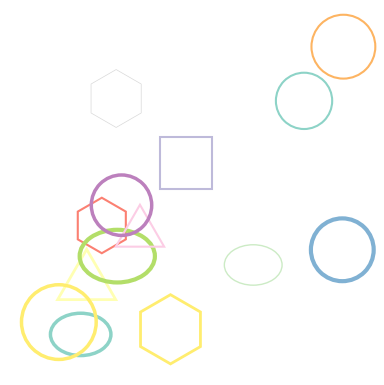[{"shape": "oval", "thickness": 2.5, "radius": 0.39, "center": [0.21, 0.131]}, {"shape": "circle", "thickness": 1.5, "radius": 0.37, "center": [0.79, 0.738]}, {"shape": "triangle", "thickness": 2, "radius": 0.44, "center": [0.225, 0.265]}, {"shape": "square", "thickness": 1.5, "radius": 0.34, "center": [0.484, 0.576]}, {"shape": "hexagon", "thickness": 1.5, "radius": 0.36, "center": [0.264, 0.414]}, {"shape": "circle", "thickness": 3, "radius": 0.41, "center": [0.889, 0.351]}, {"shape": "circle", "thickness": 1.5, "radius": 0.41, "center": [0.892, 0.879]}, {"shape": "oval", "thickness": 3, "radius": 0.49, "center": [0.305, 0.335]}, {"shape": "triangle", "thickness": 1.5, "radius": 0.36, "center": [0.364, 0.396]}, {"shape": "hexagon", "thickness": 0.5, "radius": 0.38, "center": [0.302, 0.744]}, {"shape": "circle", "thickness": 2.5, "radius": 0.39, "center": [0.316, 0.467]}, {"shape": "oval", "thickness": 1, "radius": 0.37, "center": [0.658, 0.312]}, {"shape": "circle", "thickness": 2.5, "radius": 0.49, "center": [0.153, 0.163]}, {"shape": "hexagon", "thickness": 2, "radius": 0.45, "center": [0.443, 0.145]}]